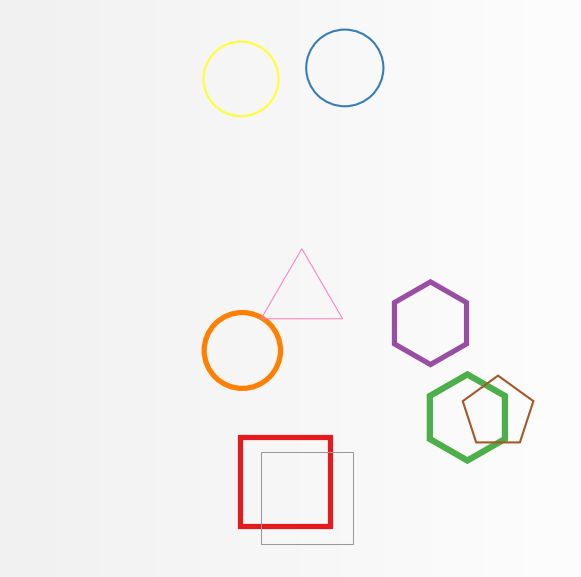[{"shape": "square", "thickness": 2.5, "radius": 0.39, "center": [0.49, 0.165]}, {"shape": "circle", "thickness": 1, "radius": 0.33, "center": [0.593, 0.882]}, {"shape": "hexagon", "thickness": 3, "radius": 0.37, "center": [0.804, 0.276]}, {"shape": "hexagon", "thickness": 2.5, "radius": 0.36, "center": [0.741, 0.439]}, {"shape": "circle", "thickness": 2.5, "radius": 0.33, "center": [0.417, 0.392]}, {"shape": "circle", "thickness": 1, "radius": 0.32, "center": [0.415, 0.862]}, {"shape": "pentagon", "thickness": 1, "radius": 0.32, "center": [0.857, 0.285]}, {"shape": "triangle", "thickness": 0.5, "radius": 0.4, "center": [0.519, 0.488]}, {"shape": "square", "thickness": 0.5, "radius": 0.4, "center": [0.528, 0.137]}]